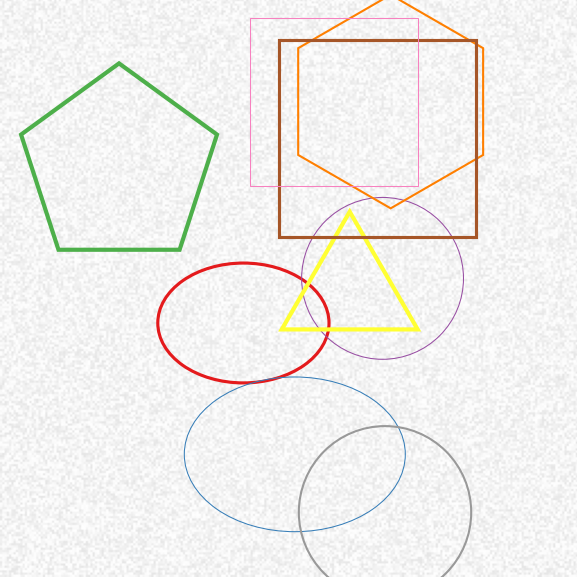[{"shape": "oval", "thickness": 1.5, "radius": 0.74, "center": [0.421, 0.44]}, {"shape": "oval", "thickness": 0.5, "radius": 0.96, "center": [0.51, 0.212]}, {"shape": "pentagon", "thickness": 2, "radius": 0.89, "center": [0.206, 0.711]}, {"shape": "circle", "thickness": 0.5, "radius": 0.7, "center": [0.662, 0.517]}, {"shape": "hexagon", "thickness": 1, "radius": 0.92, "center": [0.676, 0.823]}, {"shape": "triangle", "thickness": 2, "radius": 0.68, "center": [0.606, 0.497]}, {"shape": "square", "thickness": 1.5, "radius": 0.85, "center": [0.654, 0.759]}, {"shape": "square", "thickness": 0.5, "radius": 0.73, "center": [0.578, 0.823]}, {"shape": "circle", "thickness": 1, "radius": 0.75, "center": [0.667, 0.112]}]